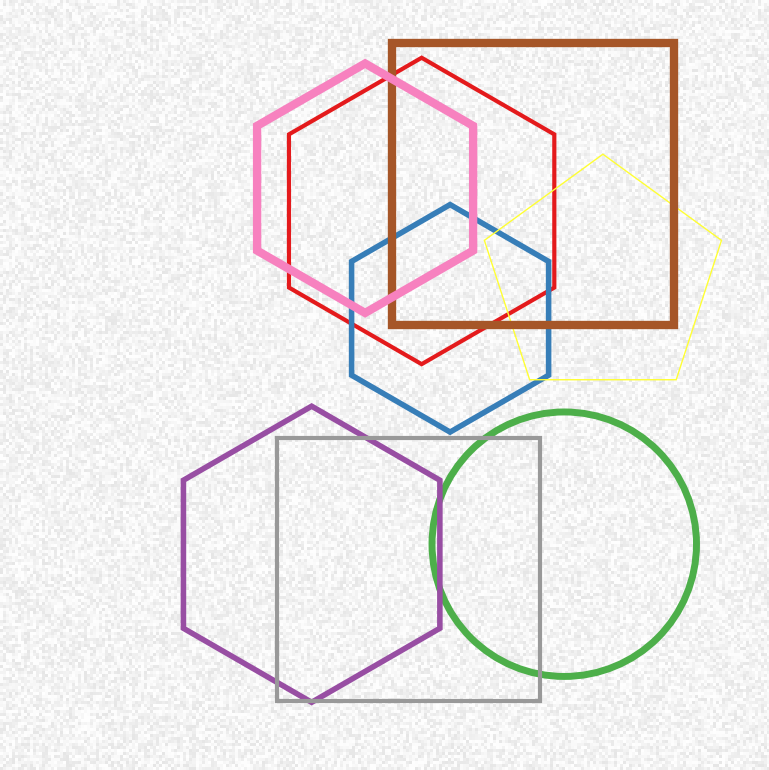[{"shape": "hexagon", "thickness": 1.5, "radius": 0.99, "center": [0.548, 0.726]}, {"shape": "hexagon", "thickness": 2, "radius": 0.74, "center": [0.585, 0.587]}, {"shape": "circle", "thickness": 2.5, "radius": 0.86, "center": [0.733, 0.293]}, {"shape": "hexagon", "thickness": 2, "radius": 0.96, "center": [0.405, 0.28]}, {"shape": "pentagon", "thickness": 0.5, "radius": 0.81, "center": [0.783, 0.638]}, {"shape": "square", "thickness": 3, "radius": 0.91, "center": [0.692, 0.761]}, {"shape": "hexagon", "thickness": 3, "radius": 0.81, "center": [0.474, 0.756]}, {"shape": "square", "thickness": 1.5, "radius": 0.85, "center": [0.531, 0.26]}]